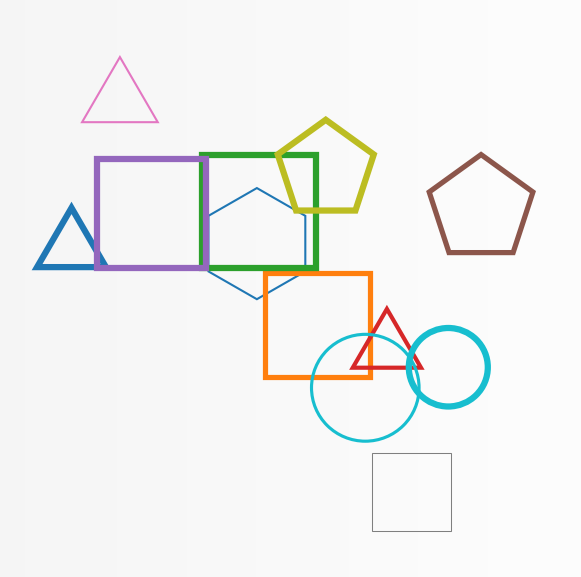[{"shape": "triangle", "thickness": 3, "radius": 0.34, "center": [0.123, 0.571]}, {"shape": "hexagon", "thickness": 1, "radius": 0.48, "center": [0.442, 0.577]}, {"shape": "square", "thickness": 2.5, "radius": 0.45, "center": [0.547, 0.436]}, {"shape": "square", "thickness": 3, "radius": 0.49, "center": [0.445, 0.633]}, {"shape": "triangle", "thickness": 2, "radius": 0.34, "center": [0.666, 0.396]}, {"shape": "square", "thickness": 3, "radius": 0.47, "center": [0.261, 0.63]}, {"shape": "pentagon", "thickness": 2.5, "radius": 0.47, "center": [0.828, 0.638]}, {"shape": "triangle", "thickness": 1, "radius": 0.38, "center": [0.206, 0.825]}, {"shape": "square", "thickness": 0.5, "radius": 0.34, "center": [0.708, 0.147]}, {"shape": "pentagon", "thickness": 3, "radius": 0.43, "center": [0.56, 0.705]}, {"shape": "circle", "thickness": 1.5, "radius": 0.46, "center": [0.628, 0.328]}, {"shape": "circle", "thickness": 3, "radius": 0.34, "center": [0.771, 0.363]}]